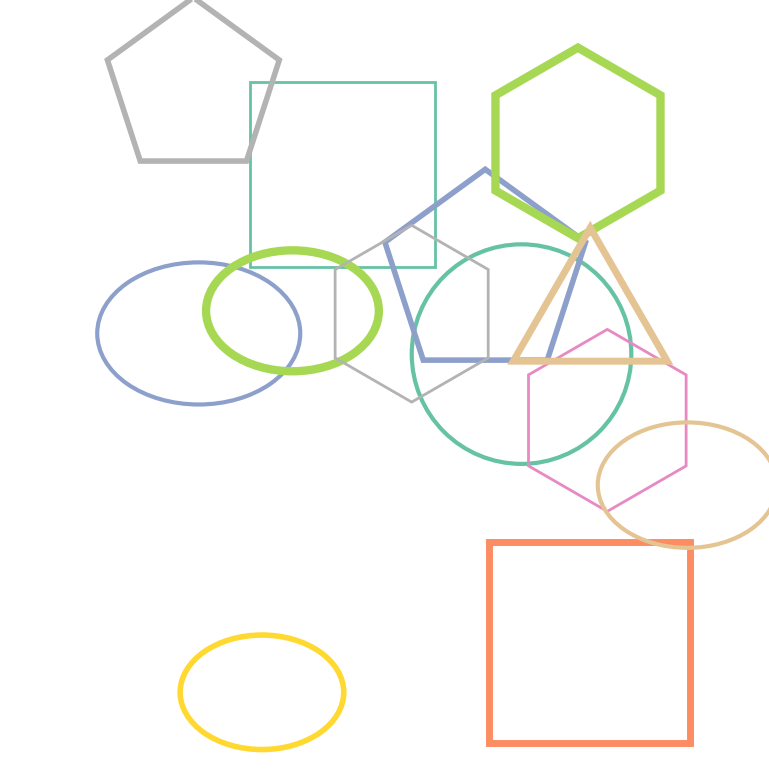[{"shape": "square", "thickness": 1, "radius": 0.6, "center": [0.444, 0.773]}, {"shape": "circle", "thickness": 1.5, "radius": 0.71, "center": [0.677, 0.54]}, {"shape": "square", "thickness": 2.5, "radius": 0.65, "center": [0.765, 0.166]}, {"shape": "oval", "thickness": 1.5, "radius": 0.66, "center": [0.258, 0.567]}, {"shape": "pentagon", "thickness": 2, "radius": 0.69, "center": [0.63, 0.643]}, {"shape": "hexagon", "thickness": 1, "radius": 0.59, "center": [0.789, 0.454]}, {"shape": "oval", "thickness": 3, "radius": 0.56, "center": [0.38, 0.596]}, {"shape": "hexagon", "thickness": 3, "radius": 0.62, "center": [0.751, 0.814]}, {"shape": "oval", "thickness": 2, "radius": 0.53, "center": [0.34, 0.101]}, {"shape": "oval", "thickness": 1.5, "radius": 0.58, "center": [0.893, 0.37]}, {"shape": "triangle", "thickness": 2.5, "radius": 0.58, "center": [0.767, 0.589]}, {"shape": "pentagon", "thickness": 2, "radius": 0.59, "center": [0.251, 0.886]}, {"shape": "hexagon", "thickness": 1, "radius": 0.57, "center": [0.535, 0.593]}]